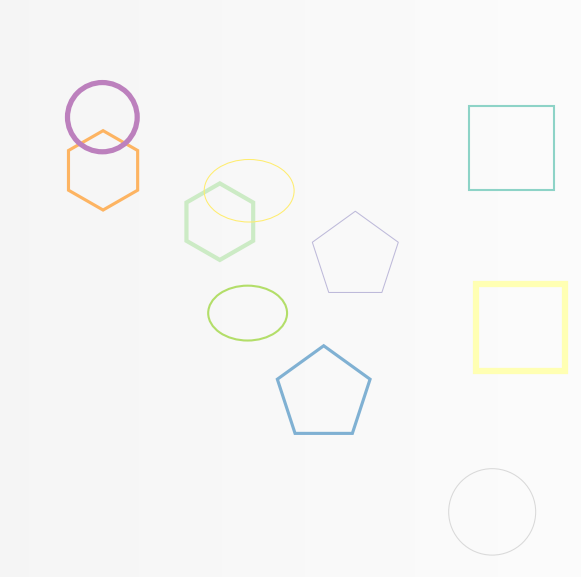[{"shape": "square", "thickness": 1, "radius": 0.36, "center": [0.88, 0.743]}, {"shape": "square", "thickness": 3, "radius": 0.38, "center": [0.896, 0.432]}, {"shape": "pentagon", "thickness": 0.5, "radius": 0.39, "center": [0.611, 0.556]}, {"shape": "pentagon", "thickness": 1.5, "radius": 0.42, "center": [0.557, 0.317]}, {"shape": "hexagon", "thickness": 1.5, "radius": 0.34, "center": [0.177, 0.704]}, {"shape": "oval", "thickness": 1, "radius": 0.34, "center": [0.426, 0.457]}, {"shape": "circle", "thickness": 0.5, "radius": 0.37, "center": [0.847, 0.113]}, {"shape": "circle", "thickness": 2.5, "radius": 0.3, "center": [0.176, 0.796]}, {"shape": "hexagon", "thickness": 2, "radius": 0.33, "center": [0.378, 0.615]}, {"shape": "oval", "thickness": 0.5, "radius": 0.39, "center": [0.429, 0.669]}]